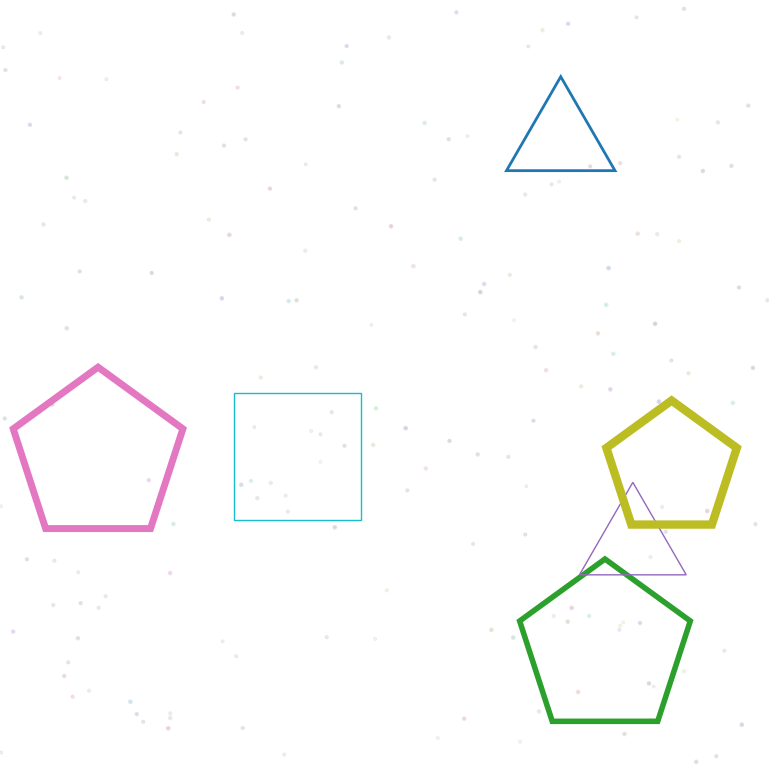[{"shape": "triangle", "thickness": 1, "radius": 0.41, "center": [0.728, 0.819]}, {"shape": "pentagon", "thickness": 2, "radius": 0.58, "center": [0.786, 0.157]}, {"shape": "triangle", "thickness": 0.5, "radius": 0.4, "center": [0.822, 0.294]}, {"shape": "pentagon", "thickness": 2.5, "radius": 0.58, "center": [0.127, 0.407]}, {"shape": "pentagon", "thickness": 3, "radius": 0.45, "center": [0.872, 0.391]}, {"shape": "square", "thickness": 0.5, "radius": 0.41, "center": [0.387, 0.407]}]